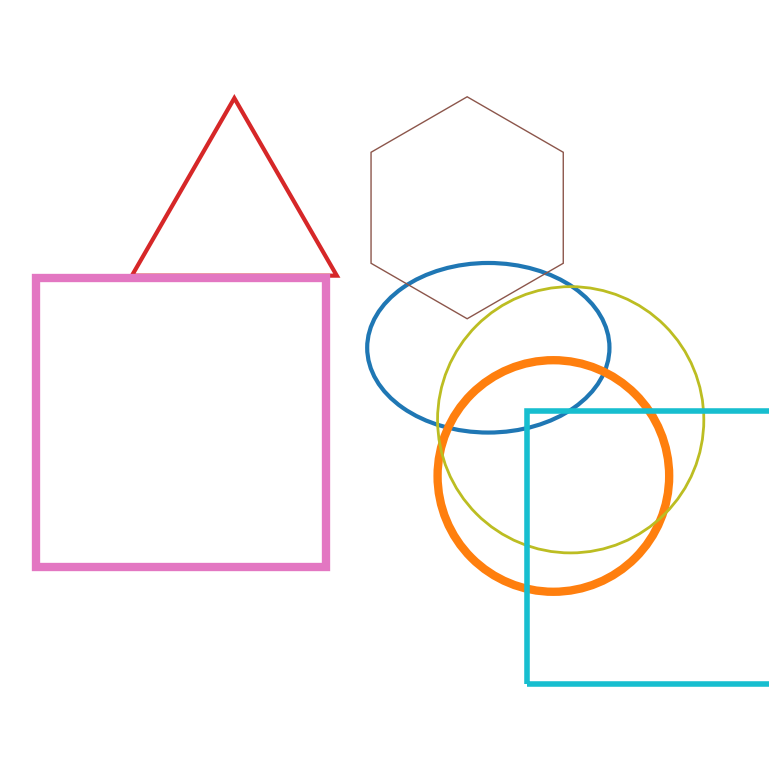[{"shape": "oval", "thickness": 1.5, "radius": 0.79, "center": [0.634, 0.548]}, {"shape": "circle", "thickness": 3, "radius": 0.75, "center": [0.719, 0.382]}, {"shape": "triangle", "thickness": 1.5, "radius": 0.77, "center": [0.304, 0.719]}, {"shape": "hexagon", "thickness": 0.5, "radius": 0.72, "center": [0.607, 0.73]}, {"shape": "square", "thickness": 3, "radius": 0.94, "center": [0.235, 0.451]}, {"shape": "circle", "thickness": 1, "radius": 0.86, "center": [0.741, 0.455]}, {"shape": "square", "thickness": 2, "radius": 0.89, "center": [0.862, 0.289]}]